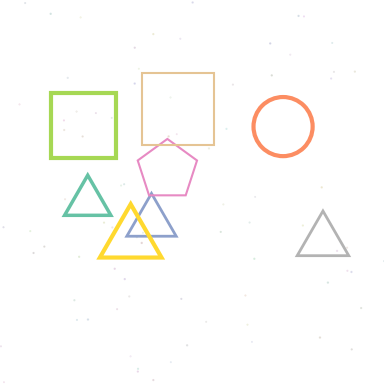[{"shape": "triangle", "thickness": 2.5, "radius": 0.35, "center": [0.228, 0.475]}, {"shape": "circle", "thickness": 3, "radius": 0.38, "center": [0.735, 0.671]}, {"shape": "triangle", "thickness": 2, "radius": 0.37, "center": [0.393, 0.423]}, {"shape": "pentagon", "thickness": 1.5, "radius": 0.4, "center": [0.435, 0.558]}, {"shape": "square", "thickness": 3, "radius": 0.42, "center": [0.217, 0.675]}, {"shape": "triangle", "thickness": 3, "radius": 0.46, "center": [0.339, 0.377]}, {"shape": "square", "thickness": 1.5, "radius": 0.47, "center": [0.462, 0.717]}, {"shape": "triangle", "thickness": 2, "radius": 0.39, "center": [0.839, 0.375]}]